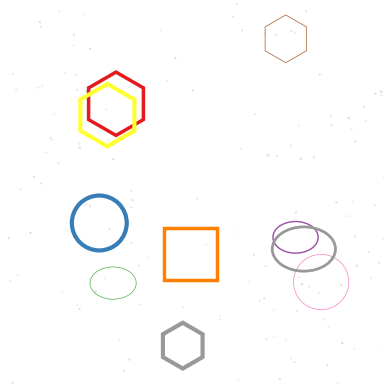[{"shape": "hexagon", "thickness": 2.5, "radius": 0.41, "center": [0.301, 0.731]}, {"shape": "circle", "thickness": 3, "radius": 0.36, "center": [0.258, 0.421]}, {"shape": "oval", "thickness": 0.5, "radius": 0.3, "center": [0.294, 0.265]}, {"shape": "oval", "thickness": 1, "radius": 0.29, "center": [0.768, 0.384]}, {"shape": "square", "thickness": 2.5, "radius": 0.34, "center": [0.495, 0.34]}, {"shape": "hexagon", "thickness": 3, "radius": 0.41, "center": [0.279, 0.701]}, {"shape": "hexagon", "thickness": 0.5, "radius": 0.31, "center": [0.742, 0.899]}, {"shape": "circle", "thickness": 0.5, "radius": 0.36, "center": [0.834, 0.267]}, {"shape": "oval", "thickness": 2, "radius": 0.41, "center": [0.789, 0.353]}, {"shape": "hexagon", "thickness": 3, "radius": 0.3, "center": [0.475, 0.102]}]